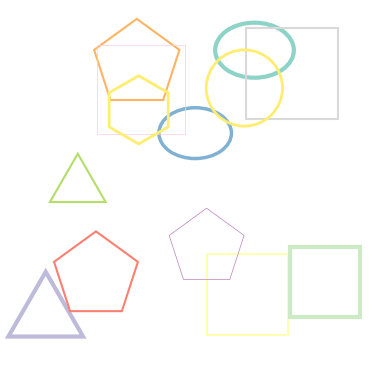[{"shape": "oval", "thickness": 3, "radius": 0.51, "center": [0.661, 0.87]}, {"shape": "square", "thickness": 1.5, "radius": 0.52, "center": [0.643, 0.236]}, {"shape": "triangle", "thickness": 3, "radius": 0.56, "center": [0.119, 0.182]}, {"shape": "pentagon", "thickness": 1.5, "radius": 0.57, "center": [0.249, 0.284]}, {"shape": "oval", "thickness": 2.5, "radius": 0.47, "center": [0.507, 0.654]}, {"shape": "pentagon", "thickness": 1.5, "radius": 0.58, "center": [0.355, 0.834]}, {"shape": "triangle", "thickness": 1.5, "radius": 0.42, "center": [0.202, 0.517]}, {"shape": "square", "thickness": 0.5, "radius": 0.58, "center": [0.366, 0.768]}, {"shape": "square", "thickness": 1.5, "radius": 0.59, "center": [0.758, 0.809]}, {"shape": "pentagon", "thickness": 0.5, "radius": 0.51, "center": [0.537, 0.357]}, {"shape": "square", "thickness": 3, "radius": 0.45, "center": [0.844, 0.268]}, {"shape": "hexagon", "thickness": 2, "radius": 0.44, "center": [0.36, 0.715]}, {"shape": "circle", "thickness": 2, "radius": 0.5, "center": [0.635, 0.771]}]